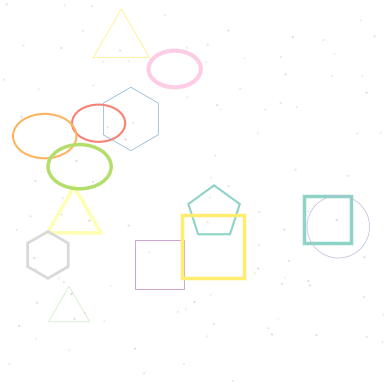[{"shape": "pentagon", "thickness": 1.5, "radius": 0.35, "center": [0.556, 0.448]}, {"shape": "square", "thickness": 2.5, "radius": 0.3, "center": [0.85, 0.43]}, {"shape": "triangle", "thickness": 2.5, "radius": 0.4, "center": [0.193, 0.435]}, {"shape": "circle", "thickness": 0.5, "radius": 0.41, "center": [0.879, 0.411]}, {"shape": "oval", "thickness": 1.5, "radius": 0.35, "center": [0.256, 0.68]}, {"shape": "hexagon", "thickness": 0.5, "radius": 0.41, "center": [0.34, 0.691]}, {"shape": "oval", "thickness": 1.5, "radius": 0.41, "center": [0.116, 0.647]}, {"shape": "oval", "thickness": 2.5, "radius": 0.41, "center": [0.207, 0.567]}, {"shape": "oval", "thickness": 3, "radius": 0.34, "center": [0.454, 0.821]}, {"shape": "hexagon", "thickness": 2, "radius": 0.3, "center": [0.125, 0.338]}, {"shape": "square", "thickness": 0.5, "radius": 0.32, "center": [0.415, 0.313]}, {"shape": "triangle", "thickness": 0.5, "radius": 0.31, "center": [0.18, 0.195]}, {"shape": "square", "thickness": 2.5, "radius": 0.41, "center": [0.553, 0.359]}, {"shape": "triangle", "thickness": 0.5, "radius": 0.42, "center": [0.315, 0.892]}]